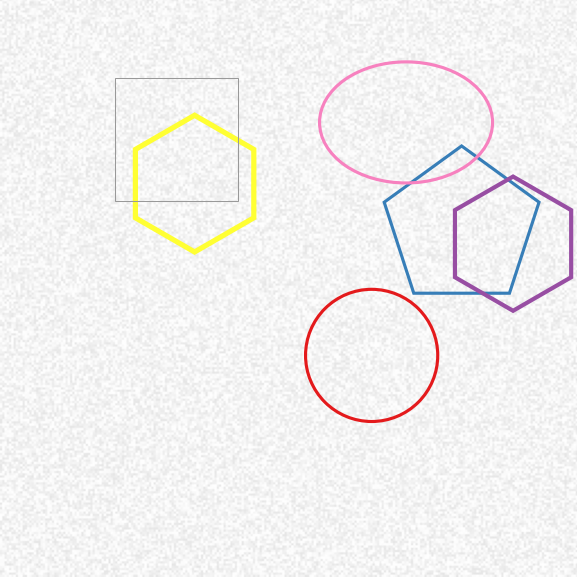[{"shape": "circle", "thickness": 1.5, "radius": 0.57, "center": [0.644, 0.384]}, {"shape": "pentagon", "thickness": 1.5, "radius": 0.7, "center": [0.799, 0.605]}, {"shape": "hexagon", "thickness": 2, "radius": 0.58, "center": [0.888, 0.577]}, {"shape": "hexagon", "thickness": 2.5, "radius": 0.59, "center": [0.337, 0.681]}, {"shape": "oval", "thickness": 1.5, "radius": 0.75, "center": [0.703, 0.787]}, {"shape": "square", "thickness": 0.5, "radius": 0.53, "center": [0.306, 0.758]}]